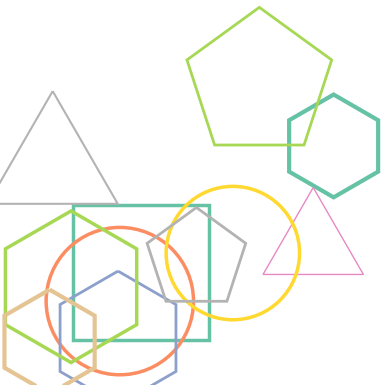[{"shape": "hexagon", "thickness": 3, "radius": 0.67, "center": [0.867, 0.621]}, {"shape": "square", "thickness": 2.5, "radius": 0.88, "center": [0.366, 0.292]}, {"shape": "circle", "thickness": 2.5, "radius": 0.96, "center": [0.311, 0.218]}, {"shape": "hexagon", "thickness": 2, "radius": 0.87, "center": [0.307, 0.122]}, {"shape": "triangle", "thickness": 1, "radius": 0.75, "center": [0.814, 0.362]}, {"shape": "hexagon", "thickness": 2.5, "radius": 0.98, "center": [0.185, 0.255]}, {"shape": "pentagon", "thickness": 2, "radius": 0.99, "center": [0.674, 0.783]}, {"shape": "circle", "thickness": 2.5, "radius": 0.87, "center": [0.605, 0.343]}, {"shape": "hexagon", "thickness": 3, "radius": 0.68, "center": [0.129, 0.112]}, {"shape": "pentagon", "thickness": 2, "radius": 0.67, "center": [0.51, 0.326]}, {"shape": "triangle", "thickness": 1.5, "radius": 0.98, "center": [0.137, 0.568]}]